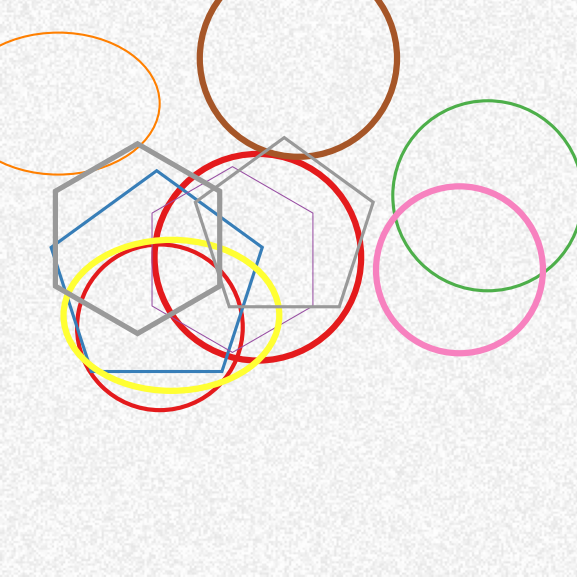[{"shape": "circle", "thickness": 3, "radius": 0.89, "center": [0.446, 0.554]}, {"shape": "circle", "thickness": 2, "radius": 0.72, "center": [0.277, 0.432]}, {"shape": "pentagon", "thickness": 1.5, "radius": 0.96, "center": [0.271, 0.511]}, {"shape": "circle", "thickness": 1.5, "radius": 0.82, "center": [0.845, 0.66]}, {"shape": "hexagon", "thickness": 0.5, "radius": 0.8, "center": [0.403, 0.55]}, {"shape": "oval", "thickness": 1, "radius": 0.88, "center": [0.101, 0.82]}, {"shape": "oval", "thickness": 3, "radius": 0.93, "center": [0.297, 0.453]}, {"shape": "circle", "thickness": 3, "radius": 0.85, "center": [0.517, 0.898]}, {"shape": "circle", "thickness": 3, "radius": 0.72, "center": [0.796, 0.532]}, {"shape": "hexagon", "thickness": 2.5, "radius": 0.82, "center": [0.238, 0.586]}, {"shape": "pentagon", "thickness": 1.5, "radius": 0.81, "center": [0.492, 0.599]}]